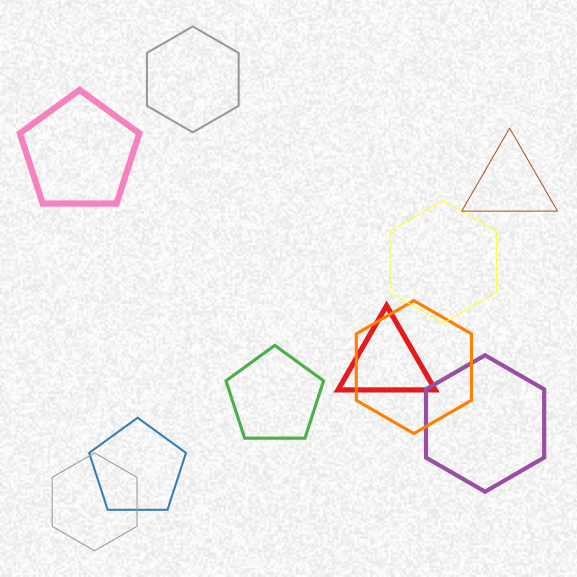[{"shape": "triangle", "thickness": 2.5, "radius": 0.49, "center": [0.669, 0.373]}, {"shape": "pentagon", "thickness": 1, "radius": 0.44, "center": [0.238, 0.188]}, {"shape": "pentagon", "thickness": 1.5, "radius": 0.44, "center": [0.476, 0.312]}, {"shape": "hexagon", "thickness": 2, "radius": 0.59, "center": [0.84, 0.266]}, {"shape": "hexagon", "thickness": 1.5, "radius": 0.58, "center": [0.717, 0.364]}, {"shape": "hexagon", "thickness": 0.5, "radius": 0.53, "center": [0.767, 0.546]}, {"shape": "triangle", "thickness": 0.5, "radius": 0.48, "center": [0.882, 0.681]}, {"shape": "pentagon", "thickness": 3, "radius": 0.54, "center": [0.138, 0.735]}, {"shape": "hexagon", "thickness": 1, "radius": 0.46, "center": [0.334, 0.862]}, {"shape": "hexagon", "thickness": 0.5, "radius": 0.42, "center": [0.164, 0.13]}]